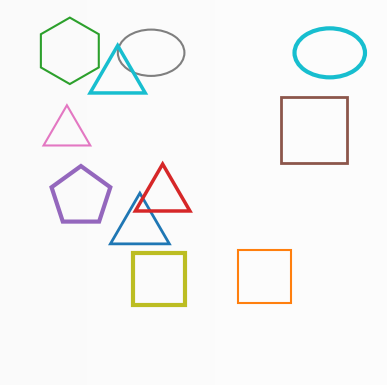[{"shape": "triangle", "thickness": 2, "radius": 0.44, "center": [0.361, 0.411]}, {"shape": "square", "thickness": 1.5, "radius": 0.34, "center": [0.683, 0.282]}, {"shape": "hexagon", "thickness": 1.5, "radius": 0.43, "center": [0.18, 0.868]}, {"shape": "triangle", "thickness": 2.5, "radius": 0.41, "center": [0.42, 0.493]}, {"shape": "pentagon", "thickness": 3, "radius": 0.4, "center": [0.209, 0.489]}, {"shape": "square", "thickness": 2, "radius": 0.43, "center": [0.81, 0.663]}, {"shape": "triangle", "thickness": 1.5, "radius": 0.35, "center": [0.173, 0.657]}, {"shape": "oval", "thickness": 1.5, "radius": 0.43, "center": [0.39, 0.863]}, {"shape": "square", "thickness": 3, "radius": 0.34, "center": [0.411, 0.274]}, {"shape": "triangle", "thickness": 2.5, "radius": 0.41, "center": [0.304, 0.8]}, {"shape": "oval", "thickness": 3, "radius": 0.45, "center": [0.851, 0.863]}]